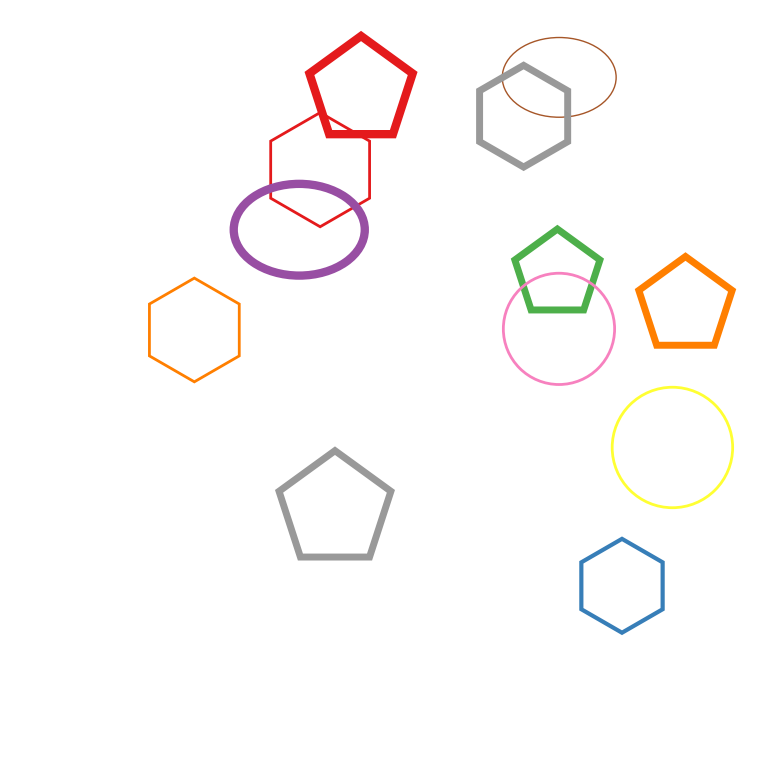[{"shape": "pentagon", "thickness": 3, "radius": 0.35, "center": [0.469, 0.883]}, {"shape": "hexagon", "thickness": 1, "radius": 0.37, "center": [0.416, 0.78]}, {"shape": "hexagon", "thickness": 1.5, "radius": 0.3, "center": [0.808, 0.239]}, {"shape": "pentagon", "thickness": 2.5, "radius": 0.29, "center": [0.724, 0.644]}, {"shape": "oval", "thickness": 3, "radius": 0.43, "center": [0.389, 0.702]}, {"shape": "pentagon", "thickness": 2.5, "radius": 0.32, "center": [0.89, 0.603]}, {"shape": "hexagon", "thickness": 1, "radius": 0.34, "center": [0.252, 0.571]}, {"shape": "circle", "thickness": 1, "radius": 0.39, "center": [0.873, 0.419]}, {"shape": "oval", "thickness": 0.5, "radius": 0.37, "center": [0.726, 0.9]}, {"shape": "circle", "thickness": 1, "radius": 0.36, "center": [0.726, 0.573]}, {"shape": "hexagon", "thickness": 2.5, "radius": 0.33, "center": [0.68, 0.849]}, {"shape": "pentagon", "thickness": 2.5, "radius": 0.38, "center": [0.435, 0.338]}]